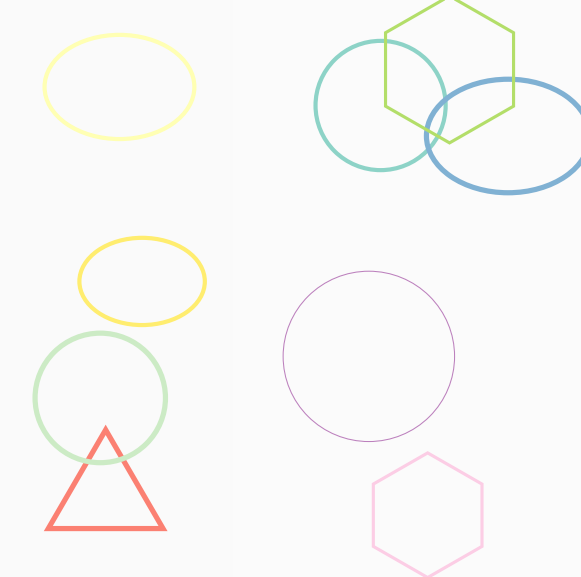[{"shape": "circle", "thickness": 2, "radius": 0.56, "center": [0.655, 0.816]}, {"shape": "oval", "thickness": 2, "radius": 0.64, "center": [0.206, 0.849]}, {"shape": "triangle", "thickness": 2.5, "radius": 0.57, "center": [0.182, 0.141]}, {"shape": "oval", "thickness": 2.5, "radius": 0.7, "center": [0.874, 0.764]}, {"shape": "hexagon", "thickness": 1.5, "radius": 0.64, "center": [0.773, 0.879]}, {"shape": "hexagon", "thickness": 1.5, "radius": 0.54, "center": [0.736, 0.107]}, {"shape": "circle", "thickness": 0.5, "radius": 0.74, "center": [0.635, 0.382]}, {"shape": "circle", "thickness": 2.5, "radius": 0.56, "center": [0.173, 0.31]}, {"shape": "oval", "thickness": 2, "radius": 0.54, "center": [0.244, 0.512]}]